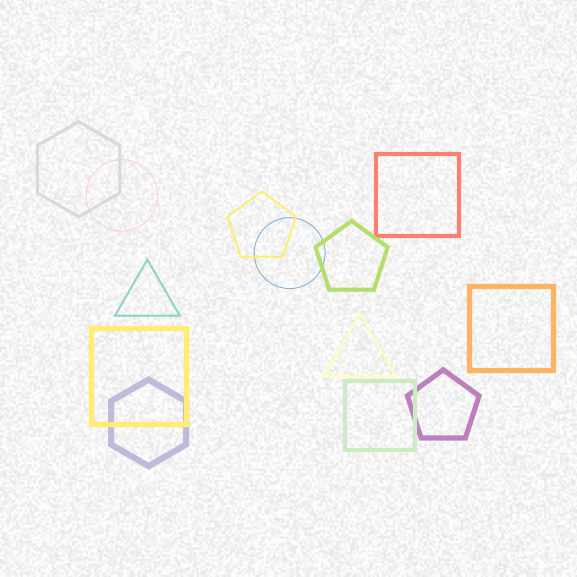[{"shape": "triangle", "thickness": 1, "radius": 0.32, "center": [0.255, 0.485]}, {"shape": "triangle", "thickness": 1, "radius": 0.36, "center": [0.624, 0.383]}, {"shape": "hexagon", "thickness": 3, "radius": 0.37, "center": [0.257, 0.267]}, {"shape": "square", "thickness": 2, "radius": 0.36, "center": [0.723, 0.661]}, {"shape": "circle", "thickness": 0.5, "radius": 0.31, "center": [0.502, 0.561]}, {"shape": "square", "thickness": 2.5, "radius": 0.37, "center": [0.885, 0.431]}, {"shape": "pentagon", "thickness": 2, "radius": 0.33, "center": [0.609, 0.551]}, {"shape": "circle", "thickness": 0.5, "radius": 0.31, "center": [0.211, 0.661]}, {"shape": "hexagon", "thickness": 1.5, "radius": 0.41, "center": [0.136, 0.706]}, {"shape": "pentagon", "thickness": 2.5, "radius": 0.33, "center": [0.768, 0.294]}, {"shape": "square", "thickness": 2, "radius": 0.3, "center": [0.658, 0.28]}, {"shape": "square", "thickness": 2.5, "radius": 0.41, "center": [0.24, 0.348]}, {"shape": "pentagon", "thickness": 1, "radius": 0.31, "center": [0.453, 0.605]}]